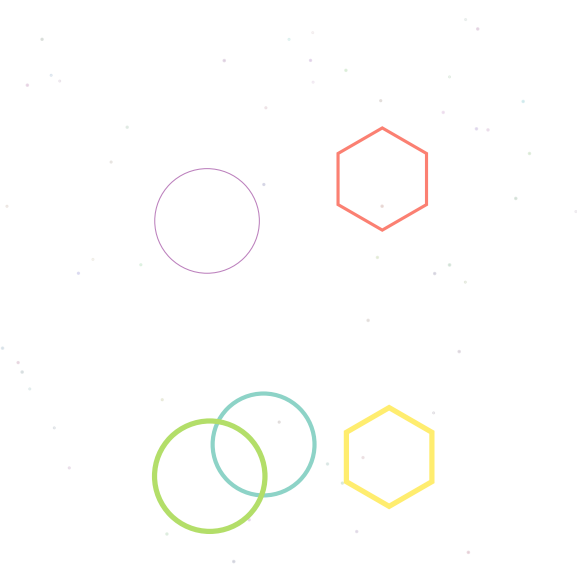[{"shape": "circle", "thickness": 2, "radius": 0.44, "center": [0.456, 0.229]}, {"shape": "hexagon", "thickness": 1.5, "radius": 0.44, "center": [0.662, 0.689]}, {"shape": "circle", "thickness": 2.5, "radius": 0.48, "center": [0.363, 0.175]}, {"shape": "circle", "thickness": 0.5, "radius": 0.45, "center": [0.359, 0.617]}, {"shape": "hexagon", "thickness": 2.5, "radius": 0.43, "center": [0.674, 0.208]}]